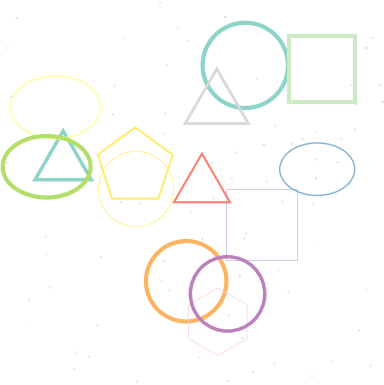[{"shape": "triangle", "thickness": 2.5, "radius": 0.42, "center": [0.164, 0.575]}, {"shape": "circle", "thickness": 3, "radius": 0.55, "center": [0.637, 0.83]}, {"shape": "oval", "thickness": 1.5, "radius": 0.58, "center": [0.144, 0.722]}, {"shape": "square", "thickness": 0.5, "radius": 0.46, "center": [0.679, 0.417]}, {"shape": "triangle", "thickness": 1.5, "radius": 0.42, "center": [0.525, 0.517]}, {"shape": "oval", "thickness": 1, "radius": 0.49, "center": [0.824, 0.561]}, {"shape": "circle", "thickness": 3, "radius": 0.52, "center": [0.484, 0.27]}, {"shape": "oval", "thickness": 3, "radius": 0.57, "center": [0.121, 0.567]}, {"shape": "hexagon", "thickness": 0.5, "radius": 0.44, "center": [0.566, 0.164]}, {"shape": "triangle", "thickness": 2, "radius": 0.47, "center": [0.563, 0.726]}, {"shape": "circle", "thickness": 2.5, "radius": 0.48, "center": [0.591, 0.237]}, {"shape": "square", "thickness": 3, "radius": 0.43, "center": [0.835, 0.822]}, {"shape": "circle", "thickness": 0.5, "radius": 0.49, "center": [0.354, 0.509]}, {"shape": "pentagon", "thickness": 1.5, "radius": 0.51, "center": [0.351, 0.567]}]